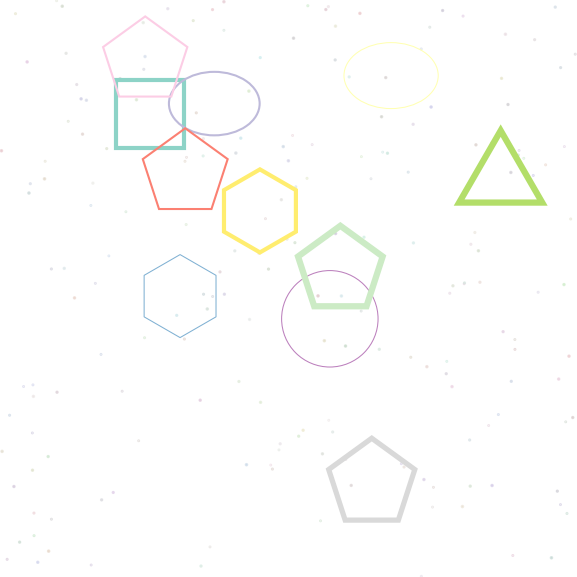[{"shape": "square", "thickness": 2, "radius": 0.29, "center": [0.259, 0.802]}, {"shape": "oval", "thickness": 0.5, "radius": 0.41, "center": [0.677, 0.868]}, {"shape": "oval", "thickness": 1, "radius": 0.39, "center": [0.371, 0.82]}, {"shape": "pentagon", "thickness": 1, "radius": 0.39, "center": [0.321, 0.7]}, {"shape": "hexagon", "thickness": 0.5, "radius": 0.36, "center": [0.312, 0.486]}, {"shape": "triangle", "thickness": 3, "radius": 0.42, "center": [0.867, 0.69]}, {"shape": "pentagon", "thickness": 1, "radius": 0.38, "center": [0.251, 0.894]}, {"shape": "pentagon", "thickness": 2.5, "radius": 0.39, "center": [0.644, 0.162]}, {"shape": "circle", "thickness": 0.5, "radius": 0.42, "center": [0.571, 0.447]}, {"shape": "pentagon", "thickness": 3, "radius": 0.39, "center": [0.589, 0.531]}, {"shape": "hexagon", "thickness": 2, "radius": 0.36, "center": [0.45, 0.634]}]